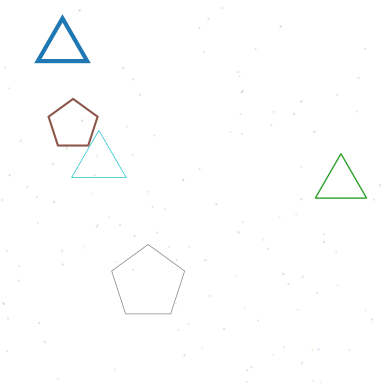[{"shape": "triangle", "thickness": 3, "radius": 0.37, "center": [0.162, 0.878]}, {"shape": "triangle", "thickness": 1, "radius": 0.38, "center": [0.886, 0.524]}, {"shape": "pentagon", "thickness": 1.5, "radius": 0.33, "center": [0.19, 0.676]}, {"shape": "pentagon", "thickness": 0.5, "radius": 0.5, "center": [0.385, 0.265]}, {"shape": "triangle", "thickness": 0.5, "radius": 0.41, "center": [0.257, 0.58]}]